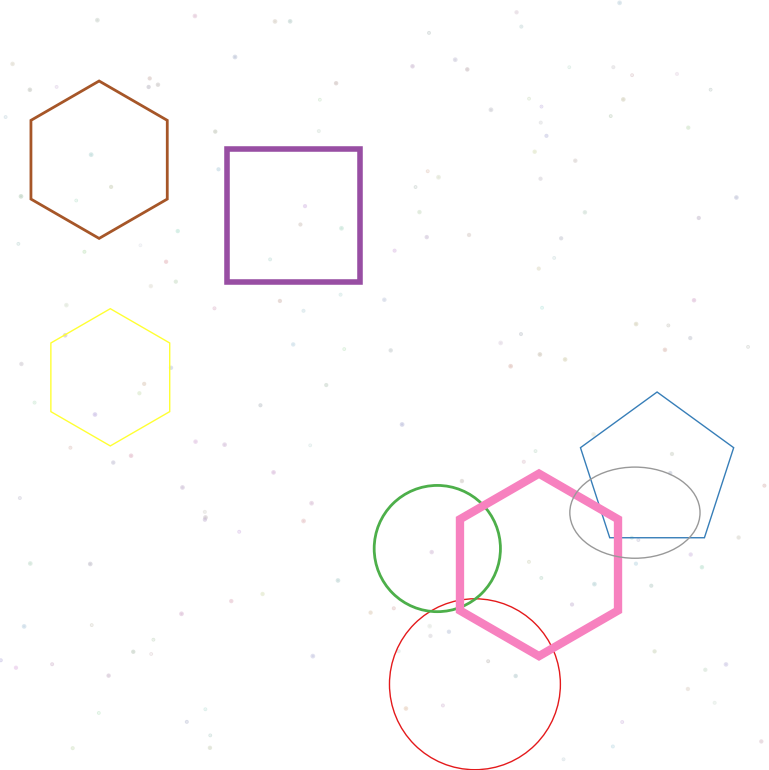[{"shape": "circle", "thickness": 0.5, "radius": 0.55, "center": [0.617, 0.111]}, {"shape": "pentagon", "thickness": 0.5, "radius": 0.52, "center": [0.853, 0.386]}, {"shape": "circle", "thickness": 1, "radius": 0.41, "center": [0.568, 0.288]}, {"shape": "square", "thickness": 2, "radius": 0.43, "center": [0.382, 0.72]}, {"shape": "hexagon", "thickness": 0.5, "radius": 0.45, "center": [0.143, 0.51]}, {"shape": "hexagon", "thickness": 1, "radius": 0.51, "center": [0.129, 0.793]}, {"shape": "hexagon", "thickness": 3, "radius": 0.59, "center": [0.7, 0.266]}, {"shape": "oval", "thickness": 0.5, "radius": 0.42, "center": [0.825, 0.334]}]